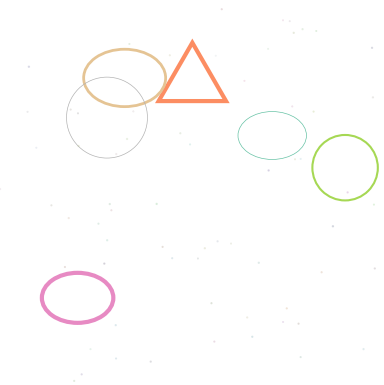[{"shape": "oval", "thickness": 0.5, "radius": 0.44, "center": [0.707, 0.648]}, {"shape": "triangle", "thickness": 3, "radius": 0.51, "center": [0.5, 0.788]}, {"shape": "oval", "thickness": 3, "radius": 0.46, "center": [0.202, 0.226]}, {"shape": "circle", "thickness": 1.5, "radius": 0.43, "center": [0.896, 0.564]}, {"shape": "oval", "thickness": 2, "radius": 0.53, "center": [0.324, 0.798]}, {"shape": "circle", "thickness": 0.5, "radius": 0.53, "center": [0.278, 0.695]}]